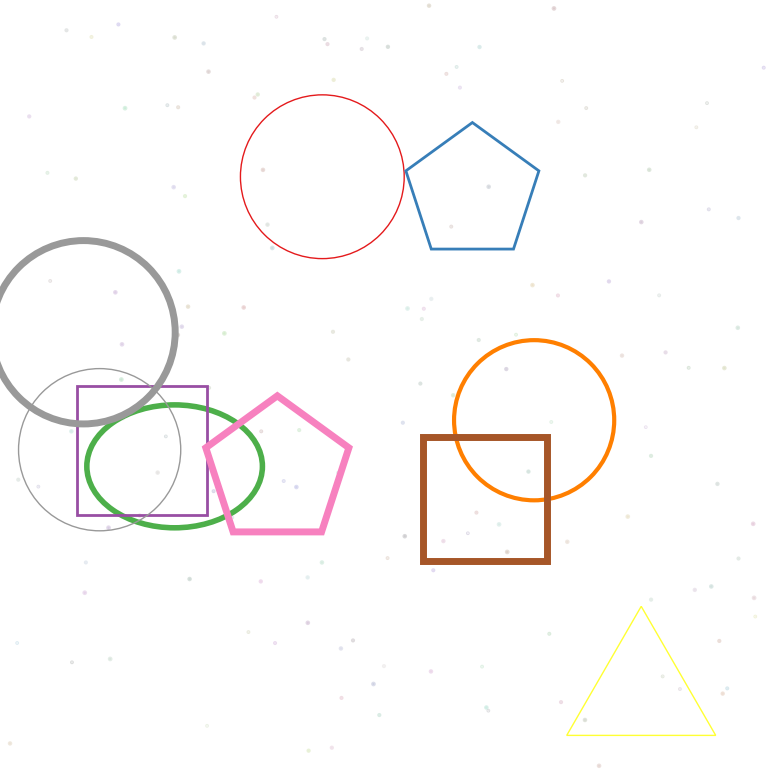[{"shape": "circle", "thickness": 0.5, "radius": 0.53, "center": [0.419, 0.77]}, {"shape": "pentagon", "thickness": 1, "radius": 0.45, "center": [0.613, 0.75]}, {"shape": "oval", "thickness": 2, "radius": 0.57, "center": [0.227, 0.394]}, {"shape": "square", "thickness": 1, "radius": 0.42, "center": [0.185, 0.415]}, {"shape": "circle", "thickness": 1.5, "radius": 0.52, "center": [0.694, 0.454]}, {"shape": "triangle", "thickness": 0.5, "radius": 0.56, "center": [0.833, 0.101]}, {"shape": "square", "thickness": 2.5, "radius": 0.4, "center": [0.63, 0.352]}, {"shape": "pentagon", "thickness": 2.5, "radius": 0.49, "center": [0.36, 0.388]}, {"shape": "circle", "thickness": 0.5, "radius": 0.53, "center": [0.129, 0.416]}, {"shape": "circle", "thickness": 2.5, "radius": 0.6, "center": [0.108, 0.568]}]